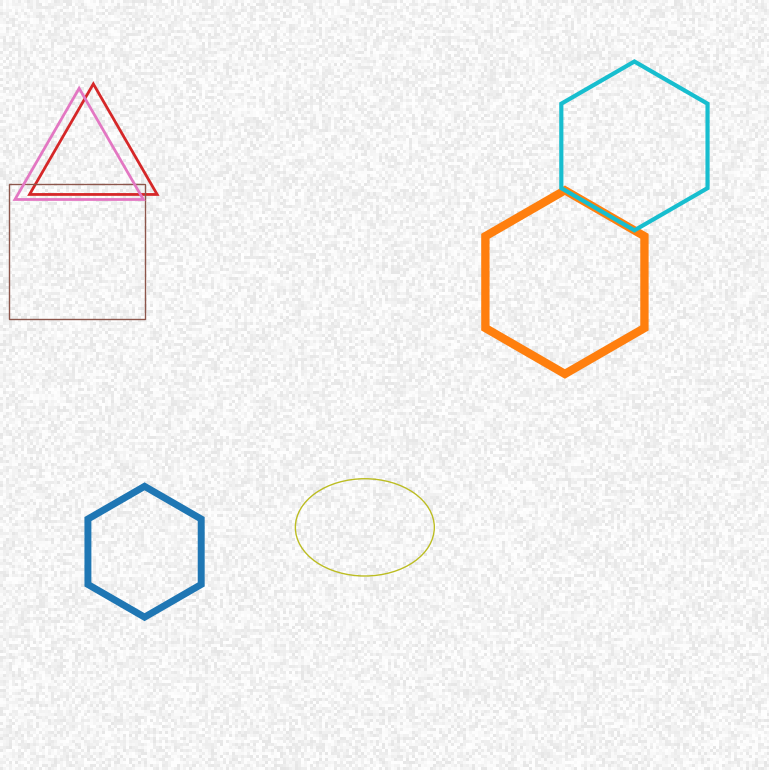[{"shape": "hexagon", "thickness": 2.5, "radius": 0.42, "center": [0.188, 0.283]}, {"shape": "hexagon", "thickness": 3, "radius": 0.6, "center": [0.734, 0.634]}, {"shape": "triangle", "thickness": 1, "radius": 0.48, "center": [0.121, 0.795]}, {"shape": "square", "thickness": 0.5, "radius": 0.44, "center": [0.1, 0.673]}, {"shape": "triangle", "thickness": 1, "radius": 0.48, "center": [0.103, 0.789]}, {"shape": "oval", "thickness": 0.5, "radius": 0.45, "center": [0.474, 0.315]}, {"shape": "hexagon", "thickness": 1.5, "radius": 0.55, "center": [0.824, 0.81]}]